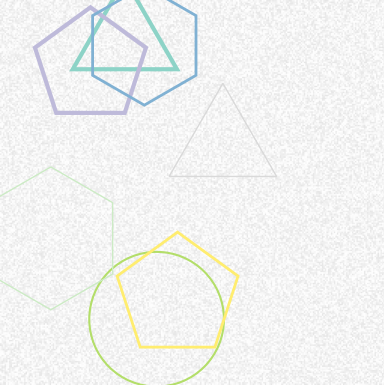[{"shape": "triangle", "thickness": 3, "radius": 0.78, "center": [0.324, 0.898]}, {"shape": "pentagon", "thickness": 3, "radius": 0.76, "center": [0.235, 0.829]}, {"shape": "hexagon", "thickness": 2, "radius": 0.78, "center": [0.375, 0.882]}, {"shape": "circle", "thickness": 1.5, "radius": 0.87, "center": [0.407, 0.171]}, {"shape": "triangle", "thickness": 1, "radius": 0.81, "center": [0.579, 0.622]}, {"shape": "hexagon", "thickness": 1, "radius": 0.93, "center": [0.132, 0.381]}, {"shape": "pentagon", "thickness": 2, "radius": 0.83, "center": [0.461, 0.232]}]